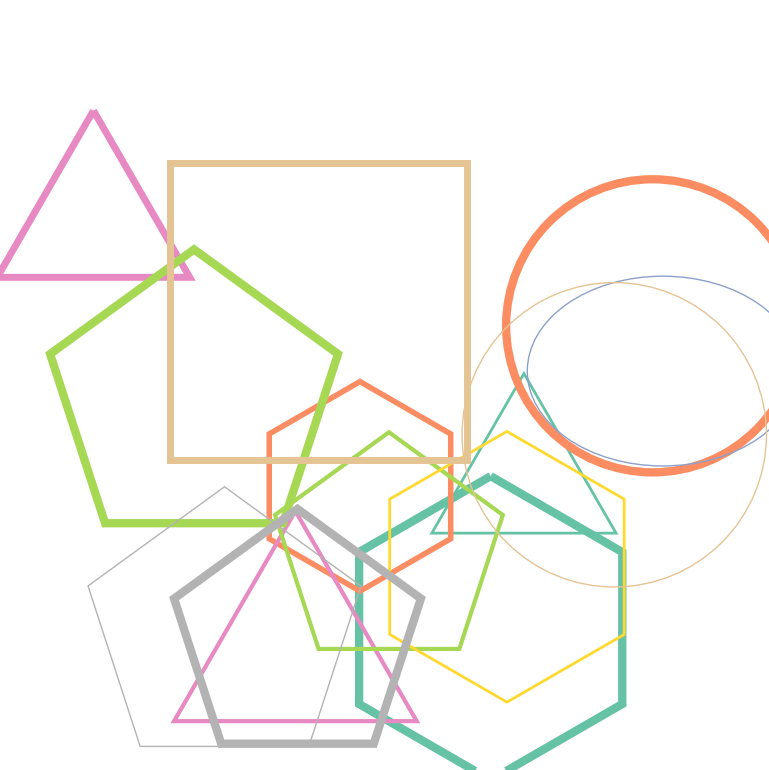[{"shape": "hexagon", "thickness": 3, "radius": 0.99, "center": [0.637, 0.184]}, {"shape": "triangle", "thickness": 1, "radius": 0.69, "center": [0.68, 0.377]}, {"shape": "circle", "thickness": 3, "radius": 0.95, "center": [0.848, 0.577]}, {"shape": "hexagon", "thickness": 2, "radius": 0.68, "center": [0.467, 0.368]}, {"shape": "oval", "thickness": 0.5, "radius": 0.88, "center": [0.861, 0.518]}, {"shape": "triangle", "thickness": 1.5, "radius": 0.91, "center": [0.384, 0.154]}, {"shape": "triangle", "thickness": 2.5, "radius": 0.72, "center": [0.121, 0.712]}, {"shape": "pentagon", "thickness": 1.5, "radius": 0.78, "center": [0.505, 0.283]}, {"shape": "pentagon", "thickness": 3, "radius": 0.98, "center": [0.252, 0.48]}, {"shape": "hexagon", "thickness": 1, "radius": 0.88, "center": [0.658, 0.264]}, {"shape": "circle", "thickness": 0.5, "radius": 0.99, "center": [0.798, 0.435]}, {"shape": "square", "thickness": 2.5, "radius": 0.96, "center": [0.413, 0.595]}, {"shape": "pentagon", "thickness": 3, "radius": 0.84, "center": [0.386, 0.171]}, {"shape": "pentagon", "thickness": 0.5, "radius": 0.93, "center": [0.292, 0.181]}]